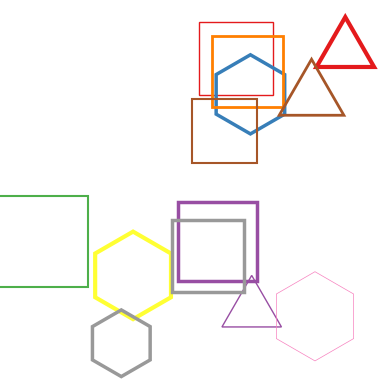[{"shape": "triangle", "thickness": 3, "radius": 0.43, "center": [0.897, 0.869]}, {"shape": "square", "thickness": 1, "radius": 0.48, "center": [0.613, 0.848]}, {"shape": "hexagon", "thickness": 2.5, "radius": 0.51, "center": [0.65, 0.755]}, {"shape": "square", "thickness": 1.5, "radius": 0.59, "center": [0.109, 0.372]}, {"shape": "triangle", "thickness": 1, "radius": 0.45, "center": [0.654, 0.195]}, {"shape": "square", "thickness": 2.5, "radius": 0.51, "center": [0.564, 0.373]}, {"shape": "square", "thickness": 2, "radius": 0.46, "center": [0.642, 0.815]}, {"shape": "hexagon", "thickness": 3, "radius": 0.57, "center": [0.346, 0.285]}, {"shape": "triangle", "thickness": 2, "radius": 0.48, "center": [0.809, 0.749]}, {"shape": "square", "thickness": 1.5, "radius": 0.42, "center": [0.583, 0.66]}, {"shape": "hexagon", "thickness": 0.5, "radius": 0.58, "center": [0.818, 0.178]}, {"shape": "square", "thickness": 2.5, "radius": 0.47, "center": [0.541, 0.334]}, {"shape": "hexagon", "thickness": 2.5, "radius": 0.43, "center": [0.315, 0.108]}]